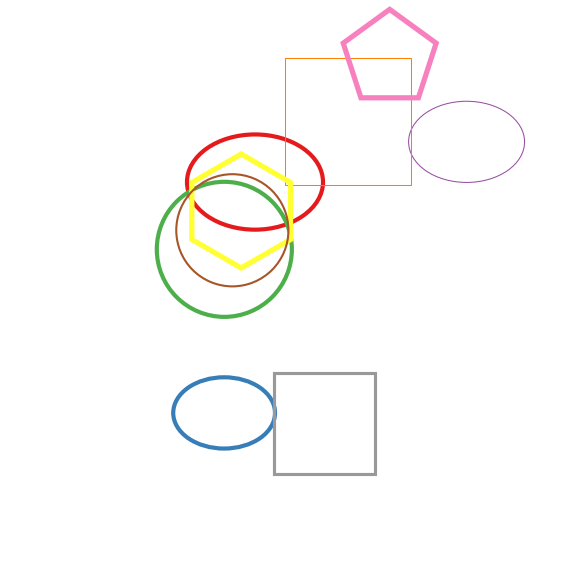[{"shape": "oval", "thickness": 2, "radius": 0.59, "center": [0.442, 0.684]}, {"shape": "oval", "thickness": 2, "radius": 0.44, "center": [0.388, 0.284]}, {"shape": "circle", "thickness": 2, "radius": 0.58, "center": [0.388, 0.567]}, {"shape": "oval", "thickness": 0.5, "radius": 0.5, "center": [0.808, 0.754]}, {"shape": "square", "thickness": 0.5, "radius": 0.55, "center": [0.603, 0.789]}, {"shape": "hexagon", "thickness": 2.5, "radius": 0.49, "center": [0.418, 0.634]}, {"shape": "circle", "thickness": 1, "radius": 0.49, "center": [0.402, 0.6]}, {"shape": "pentagon", "thickness": 2.5, "radius": 0.42, "center": [0.675, 0.898]}, {"shape": "square", "thickness": 1.5, "radius": 0.44, "center": [0.562, 0.266]}]